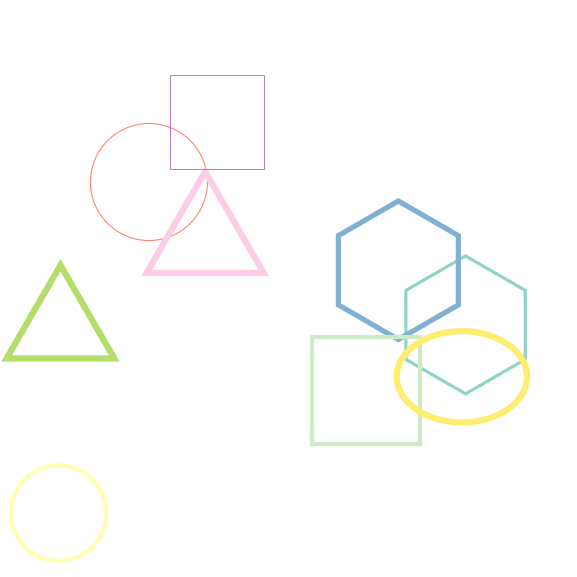[{"shape": "hexagon", "thickness": 1.5, "radius": 0.6, "center": [0.806, 0.437]}, {"shape": "circle", "thickness": 2, "radius": 0.41, "center": [0.101, 0.111]}, {"shape": "circle", "thickness": 0.5, "radius": 0.51, "center": [0.258, 0.684]}, {"shape": "hexagon", "thickness": 2.5, "radius": 0.6, "center": [0.69, 0.531]}, {"shape": "triangle", "thickness": 3, "radius": 0.54, "center": [0.105, 0.432]}, {"shape": "triangle", "thickness": 3, "radius": 0.58, "center": [0.355, 0.585]}, {"shape": "square", "thickness": 0.5, "radius": 0.41, "center": [0.376, 0.788]}, {"shape": "square", "thickness": 2, "radius": 0.47, "center": [0.633, 0.323]}, {"shape": "oval", "thickness": 3, "radius": 0.56, "center": [0.8, 0.347]}]